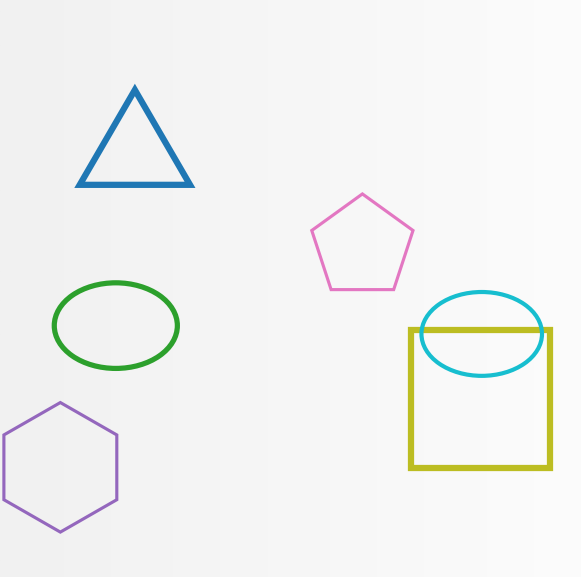[{"shape": "triangle", "thickness": 3, "radius": 0.55, "center": [0.232, 0.734]}, {"shape": "oval", "thickness": 2.5, "radius": 0.53, "center": [0.199, 0.435]}, {"shape": "hexagon", "thickness": 1.5, "radius": 0.56, "center": [0.104, 0.19]}, {"shape": "pentagon", "thickness": 1.5, "radius": 0.46, "center": [0.623, 0.572]}, {"shape": "square", "thickness": 3, "radius": 0.6, "center": [0.827, 0.309]}, {"shape": "oval", "thickness": 2, "radius": 0.52, "center": [0.829, 0.421]}]